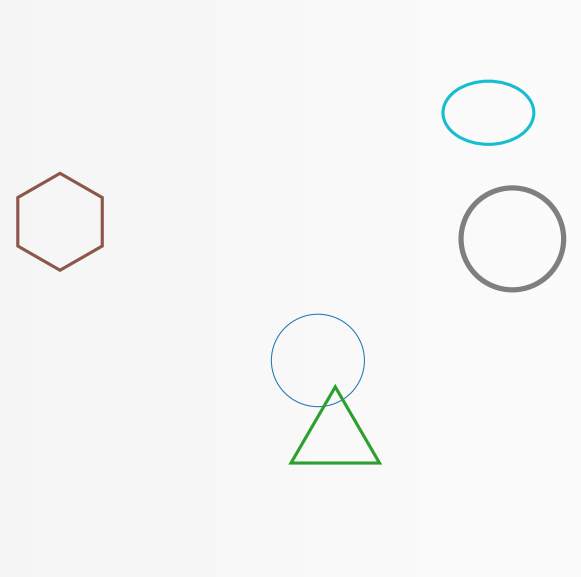[{"shape": "circle", "thickness": 0.5, "radius": 0.4, "center": [0.547, 0.375]}, {"shape": "triangle", "thickness": 1.5, "radius": 0.44, "center": [0.577, 0.241]}, {"shape": "hexagon", "thickness": 1.5, "radius": 0.42, "center": [0.103, 0.615]}, {"shape": "circle", "thickness": 2.5, "radius": 0.44, "center": [0.881, 0.585]}, {"shape": "oval", "thickness": 1.5, "radius": 0.39, "center": [0.84, 0.804]}]